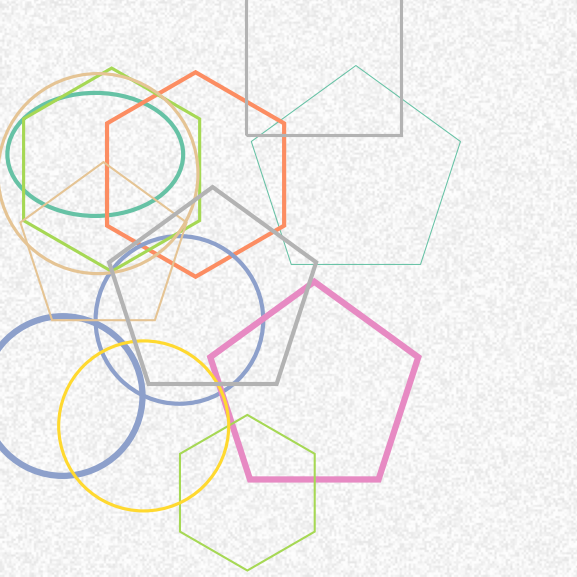[{"shape": "pentagon", "thickness": 0.5, "radius": 0.95, "center": [0.616, 0.695]}, {"shape": "oval", "thickness": 2, "radius": 0.76, "center": [0.165, 0.732]}, {"shape": "hexagon", "thickness": 2, "radius": 0.89, "center": [0.339, 0.697]}, {"shape": "circle", "thickness": 3, "radius": 0.69, "center": [0.109, 0.313]}, {"shape": "circle", "thickness": 2, "radius": 0.73, "center": [0.311, 0.445]}, {"shape": "pentagon", "thickness": 3, "radius": 0.95, "center": [0.544, 0.322]}, {"shape": "hexagon", "thickness": 1, "radius": 0.67, "center": [0.428, 0.146]}, {"shape": "hexagon", "thickness": 1.5, "radius": 0.88, "center": [0.193, 0.705]}, {"shape": "circle", "thickness": 1.5, "radius": 0.74, "center": [0.249, 0.262]}, {"shape": "circle", "thickness": 1.5, "radius": 0.87, "center": [0.17, 0.699]}, {"shape": "pentagon", "thickness": 1, "radius": 0.76, "center": [0.179, 0.567]}, {"shape": "pentagon", "thickness": 2, "radius": 0.94, "center": [0.368, 0.487]}, {"shape": "square", "thickness": 1.5, "radius": 0.67, "center": [0.561, 0.9]}]